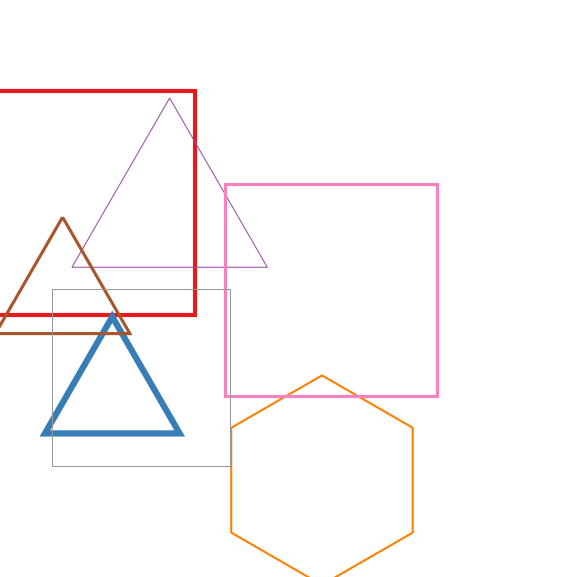[{"shape": "square", "thickness": 2, "radius": 0.97, "center": [0.143, 0.648]}, {"shape": "triangle", "thickness": 3, "radius": 0.67, "center": [0.194, 0.316]}, {"shape": "triangle", "thickness": 0.5, "radius": 0.98, "center": [0.294, 0.634]}, {"shape": "hexagon", "thickness": 1, "radius": 0.91, "center": [0.558, 0.168]}, {"shape": "triangle", "thickness": 1.5, "radius": 0.67, "center": [0.108, 0.489]}, {"shape": "square", "thickness": 1.5, "radius": 0.92, "center": [0.573, 0.496]}, {"shape": "square", "thickness": 0.5, "radius": 0.77, "center": [0.244, 0.345]}]